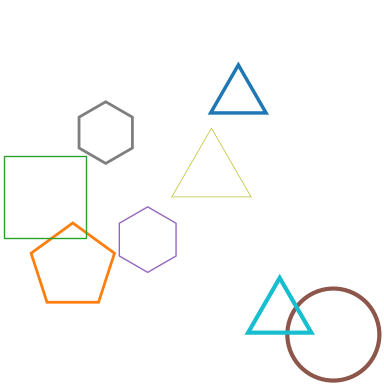[{"shape": "triangle", "thickness": 2.5, "radius": 0.42, "center": [0.619, 0.748]}, {"shape": "pentagon", "thickness": 2, "radius": 0.57, "center": [0.189, 0.307]}, {"shape": "square", "thickness": 1, "radius": 0.53, "center": [0.118, 0.488]}, {"shape": "hexagon", "thickness": 1, "radius": 0.43, "center": [0.384, 0.378]}, {"shape": "circle", "thickness": 3, "radius": 0.6, "center": [0.866, 0.131]}, {"shape": "hexagon", "thickness": 2, "radius": 0.4, "center": [0.275, 0.656]}, {"shape": "triangle", "thickness": 0.5, "radius": 0.6, "center": [0.549, 0.548]}, {"shape": "triangle", "thickness": 3, "radius": 0.47, "center": [0.726, 0.183]}]